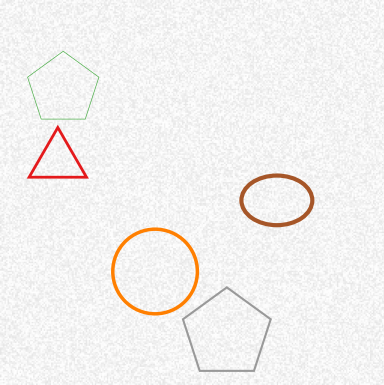[{"shape": "triangle", "thickness": 2, "radius": 0.43, "center": [0.15, 0.583]}, {"shape": "pentagon", "thickness": 0.5, "radius": 0.49, "center": [0.164, 0.769]}, {"shape": "circle", "thickness": 2.5, "radius": 0.55, "center": [0.403, 0.295]}, {"shape": "oval", "thickness": 3, "radius": 0.46, "center": [0.719, 0.48]}, {"shape": "pentagon", "thickness": 1.5, "radius": 0.6, "center": [0.589, 0.134]}]